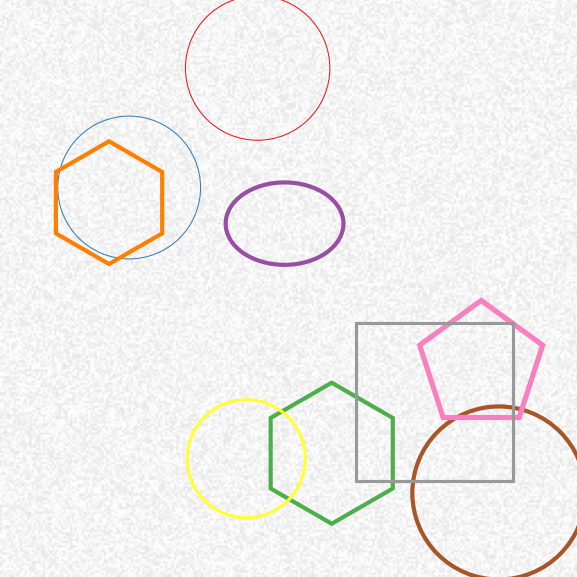[{"shape": "circle", "thickness": 0.5, "radius": 0.63, "center": [0.446, 0.881]}, {"shape": "circle", "thickness": 0.5, "radius": 0.62, "center": [0.224, 0.674]}, {"shape": "hexagon", "thickness": 2, "radius": 0.61, "center": [0.574, 0.214]}, {"shape": "oval", "thickness": 2, "radius": 0.51, "center": [0.493, 0.612]}, {"shape": "hexagon", "thickness": 2, "radius": 0.53, "center": [0.189, 0.648]}, {"shape": "circle", "thickness": 1.5, "radius": 0.51, "center": [0.426, 0.205]}, {"shape": "circle", "thickness": 2, "radius": 0.75, "center": [0.864, 0.146]}, {"shape": "pentagon", "thickness": 2.5, "radius": 0.56, "center": [0.833, 0.367]}, {"shape": "square", "thickness": 1.5, "radius": 0.68, "center": [0.752, 0.303]}]